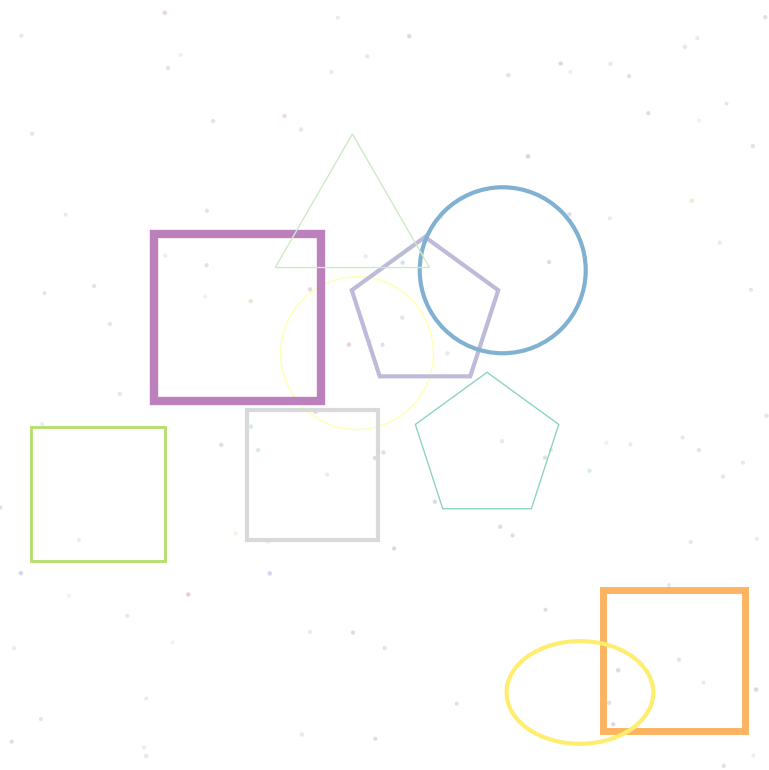[{"shape": "pentagon", "thickness": 0.5, "radius": 0.49, "center": [0.633, 0.419]}, {"shape": "circle", "thickness": 0.5, "radius": 0.5, "center": [0.464, 0.541]}, {"shape": "pentagon", "thickness": 1.5, "radius": 0.5, "center": [0.552, 0.592]}, {"shape": "circle", "thickness": 1.5, "radius": 0.54, "center": [0.653, 0.649]}, {"shape": "square", "thickness": 2.5, "radius": 0.46, "center": [0.875, 0.142]}, {"shape": "square", "thickness": 1, "radius": 0.44, "center": [0.127, 0.359]}, {"shape": "square", "thickness": 1.5, "radius": 0.42, "center": [0.406, 0.383]}, {"shape": "square", "thickness": 3, "radius": 0.54, "center": [0.308, 0.588]}, {"shape": "triangle", "thickness": 0.5, "radius": 0.58, "center": [0.458, 0.71]}, {"shape": "oval", "thickness": 1.5, "radius": 0.48, "center": [0.753, 0.101]}]